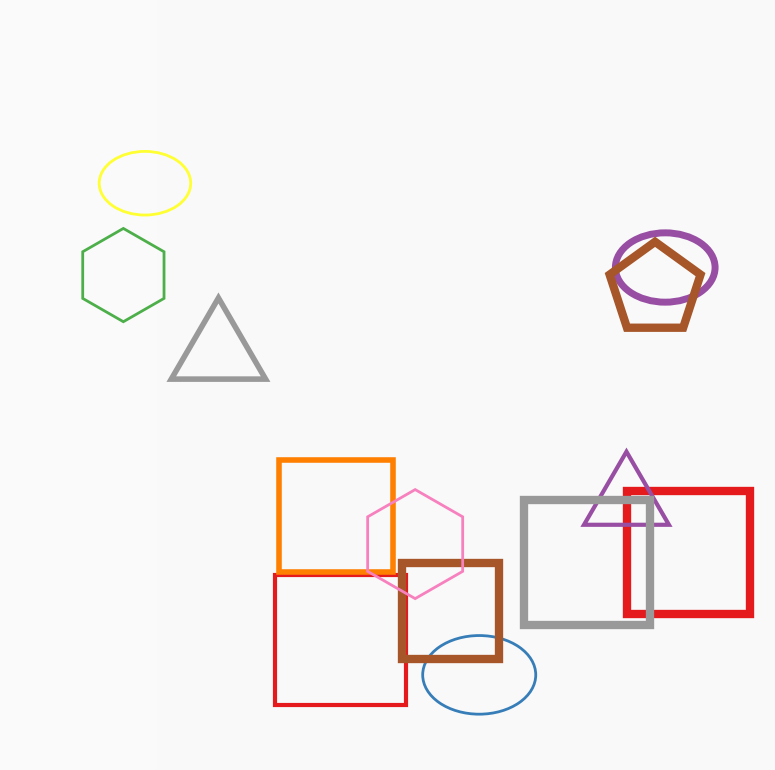[{"shape": "square", "thickness": 3, "radius": 0.4, "center": [0.888, 0.282]}, {"shape": "square", "thickness": 1.5, "radius": 0.42, "center": [0.439, 0.169]}, {"shape": "oval", "thickness": 1, "radius": 0.36, "center": [0.618, 0.124]}, {"shape": "hexagon", "thickness": 1, "radius": 0.3, "center": [0.159, 0.643]}, {"shape": "triangle", "thickness": 1.5, "radius": 0.32, "center": [0.808, 0.35]}, {"shape": "oval", "thickness": 2.5, "radius": 0.32, "center": [0.858, 0.653]}, {"shape": "square", "thickness": 2, "radius": 0.37, "center": [0.433, 0.33]}, {"shape": "oval", "thickness": 1, "radius": 0.3, "center": [0.187, 0.762]}, {"shape": "pentagon", "thickness": 3, "radius": 0.31, "center": [0.845, 0.624]}, {"shape": "square", "thickness": 3, "radius": 0.31, "center": [0.581, 0.206]}, {"shape": "hexagon", "thickness": 1, "radius": 0.35, "center": [0.536, 0.293]}, {"shape": "triangle", "thickness": 2, "radius": 0.35, "center": [0.282, 0.543]}, {"shape": "square", "thickness": 3, "radius": 0.4, "center": [0.757, 0.269]}]